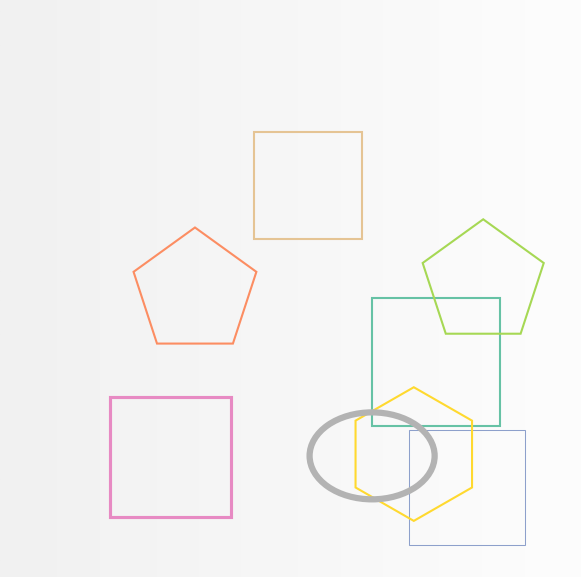[{"shape": "square", "thickness": 1, "radius": 0.55, "center": [0.75, 0.372]}, {"shape": "pentagon", "thickness": 1, "radius": 0.56, "center": [0.335, 0.494]}, {"shape": "square", "thickness": 0.5, "radius": 0.5, "center": [0.803, 0.155]}, {"shape": "square", "thickness": 1.5, "radius": 0.52, "center": [0.293, 0.208]}, {"shape": "pentagon", "thickness": 1, "radius": 0.55, "center": [0.831, 0.51]}, {"shape": "hexagon", "thickness": 1, "radius": 0.58, "center": [0.712, 0.213]}, {"shape": "square", "thickness": 1, "radius": 0.46, "center": [0.53, 0.677]}, {"shape": "oval", "thickness": 3, "radius": 0.54, "center": [0.64, 0.21]}]